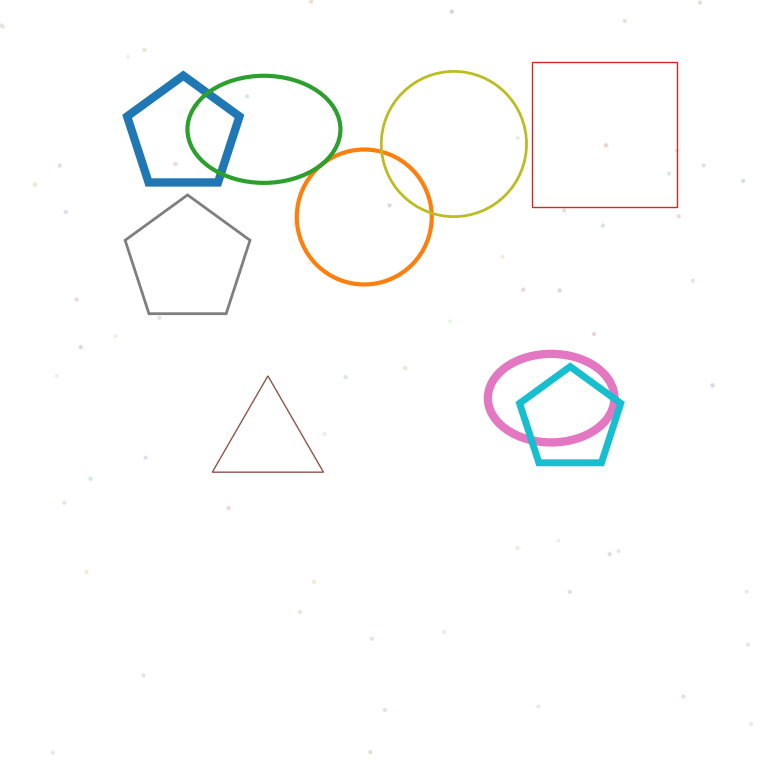[{"shape": "pentagon", "thickness": 3, "radius": 0.38, "center": [0.238, 0.825]}, {"shape": "circle", "thickness": 1.5, "radius": 0.44, "center": [0.473, 0.718]}, {"shape": "oval", "thickness": 1.5, "radius": 0.5, "center": [0.343, 0.832]}, {"shape": "square", "thickness": 0.5, "radius": 0.47, "center": [0.785, 0.825]}, {"shape": "triangle", "thickness": 0.5, "radius": 0.42, "center": [0.348, 0.428]}, {"shape": "oval", "thickness": 3, "radius": 0.41, "center": [0.716, 0.483]}, {"shape": "pentagon", "thickness": 1, "radius": 0.43, "center": [0.244, 0.662]}, {"shape": "circle", "thickness": 1, "radius": 0.47, "center": [0.589, 0.813]}, {"shape": "pentagon", "thickness": 2.5, "radius": 0.35, "center": [0.74, 0.455]}]